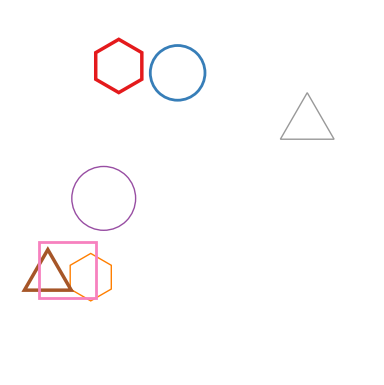[{"shape": "hexagon", "thickness": 2.5, "radius": 0.35, "center": [0.309, 0.829]}, {"shape": "circle", "thickness": 2, "radius": 0.36, "center": [0.461, 0.811]}, {"shape": "circle", "thickness": 1, "radius": 0.41, "center": [0.269, 0.485]}, {"shape": "hexagon", "thickness": 1, "radius": 0.31, "center": [0.236, 0.28]}, {"shape": "triangle", "thickness": 2.5, "radius": 0.35, "center": [0.124, 0.281]}, {"shape": "square", "thickness": 2, "radius": 0.37, "center": [0.176, 0.299]}, {"shape": "triangle", "thickness": 1, "radius": 0.4, "center": [0.798, 0.679]}]